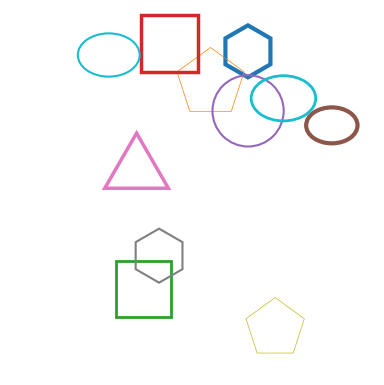[{"shape": "hexagon", "thickness": 3, "radius": 0.34, "center": [0.644, 0.867]}, {"shape": "pentagon", "thickness": 0.5, "radius": 0.46, "center": [0.547, 0.785]}, {"shape": "square", "thickness": 2, "radius": 0.36, "center": [0.373, 0.248]}, {"shape": "square", "thickness": 2.5, "radius": 0.37, "center": [0.441, 0.887]}, {"shape": "circle", "thickness": 1.5, "radius": 0.46, "center": [0.644, 0.712]}, {"shape": "oval", "thickness": 3, "radius": 0.33, "center": [0.862, 0.674]}, {"shape": "triangle", "thickness": 2.5, "radius": 0.48, "center": [0.355, 0.559]}, {"shape": "hexagon", "thickness": 1.5, "radius": 0.35, "center": [0.413, 0.336]}, {"shape": "pentagon", "thickness": 0.5, "radius": 0.4, "center": [0.715, 0.147]}, {"shape": "oval", "thickness": 2, "radius": 0.42, "center": [0.736, 0.745]}, {"shape": "oval", "thickness": 1.5, "radius": 0.4, "center": [0.282, 0.857]}]